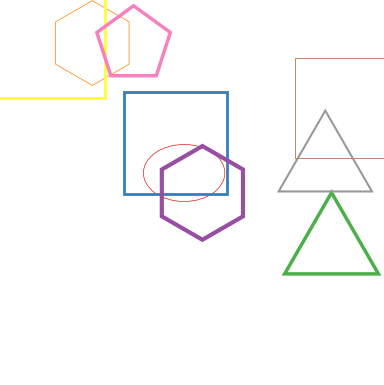[{"shape": "oval", "thickness": 0.5, "radius": 0.53, "center": [0.478, 0.551]}, {"shape": "square", "thickness": 2, "radius": 0.66, "center": [0.456, 0.628]}, {"shape": "triangle", "thickness": 2.5, "radius": 0.7, "center": [0.861, 0.359]}, {"shape": "hexagon", "thickness": 3, "radius": 0.61, "center": [0.526, 0.499]}, {"shape": "hexagon", "thickness": 0.5, "radius": 0.55, "center": [0.24, 0.888]}, {"shape": "square", "thickness": 2, "radius": 0.71, "center": [0.131, 0.888]}, {"shape": "square", "thickness": 0.5, "radius": 0.65, "center": [0.896, 0.719]}, {"shape": "pentagon", "thickness": 2.5, "radius": 0.5, "center": [0.347, 0.885]}, {"shape": "triangle", "thickness": 1.5, "radius": 0.7, "center": [0.845, 0.573]}]